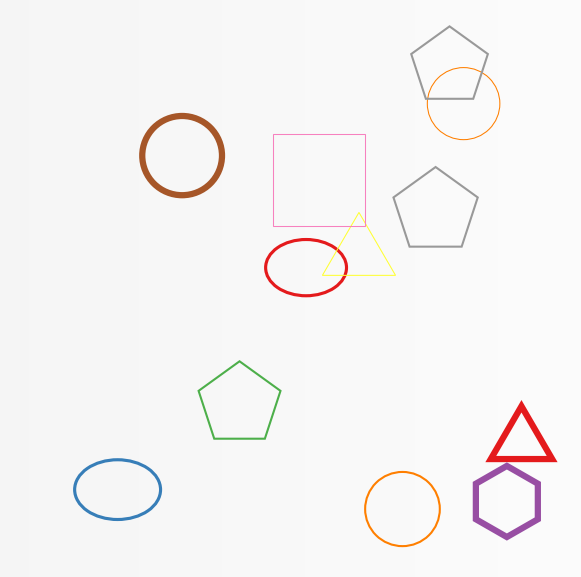[{"shape": "oval", "thickness": 1.5, "radius": 0.35, "center": [0.527, 0.536]}, {"shape": "triangle", "thickness": 3, "radius": 0.3, "center": [0.897, 0.235]}, {"shape": "oval", "thickness": 1.5, "radius": 0.37, "center": [0.202, 0.151]}, {"shape": "pentagon", "thickness": 1, "radius": 0.37, "center": [0.412, 0.299]}, {"shape": "hexagon", "thickness": 3, "radius": 0.31, "center": [0.872, 0.131]}, {"shape": "circle", "thickness": 0.5, "radius": 0.31, "center": [0.798, 0.82]}, {"shape": "circle", "thickness": 1, "radius": 0.32, "center": [0.692, 0.118]}, {"shape": "triangle", "thickness": 0.5, "radius": 0.36, "center": [0.618, 0.559]}, {"shape": "circle", "thickness": 3, "radius": 0.34, "center": [0.313, 0.73]}, {"shape": "square", "thickness": 0.5, "radius": 0.4, "center": [0.548, 0.687]}, {"shape": "pentagon", "thickness": 1, "radius": 0.38, "center": [0.749, 0.634]}, {"shape": "pentagon", "thickness": 1, "radius": 0.35, "center": [0.773, 0.884]}]